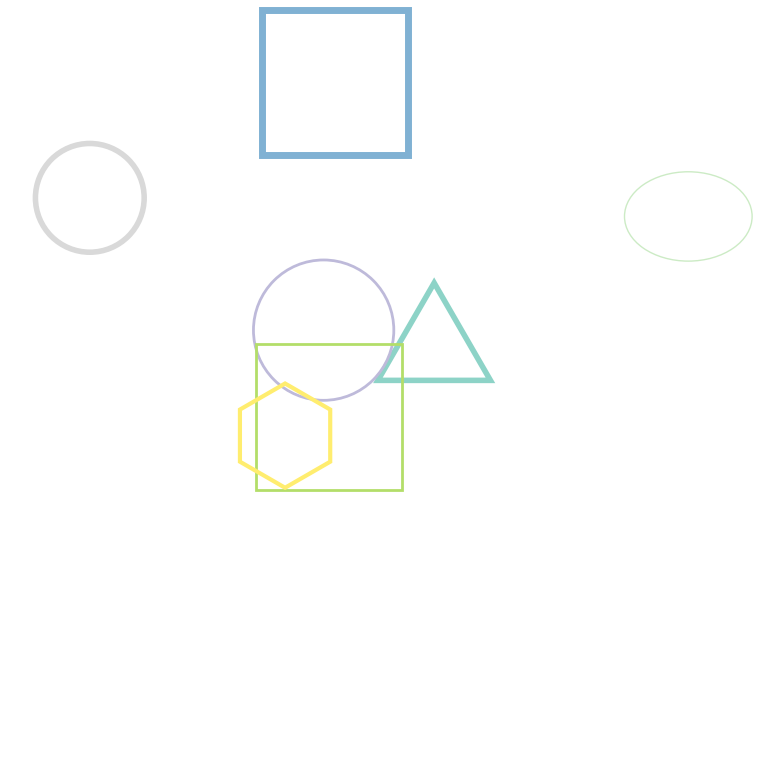[{"shape": "triangle", "thickness": 2, "radius": 0.42, "center": [0.564, 0.548]}, {"shape": "circle", "thickness": 1, "radius": 0.46, "center": [0.42, 0.571]}, {"shape": "square", "thickness": 2.5, "radius": 0.47, "center": [0.435, 0.893]}, {"shape": "square", "thickness": 1, "radius": 0.47, "center": [0.427, 0.458]}, {"shape": "circle", "thickness": 2, "radius": 0.35, "center": [0.117, 0.743]}, {"shape": "oval", "thickness": 0.5, "radius": 0.41, "center": [0.894, 0.719]}, {"shape": "hexagon", "thickness": 1.5, "radius": 0.34, "center": [0.37, 0.434]}]